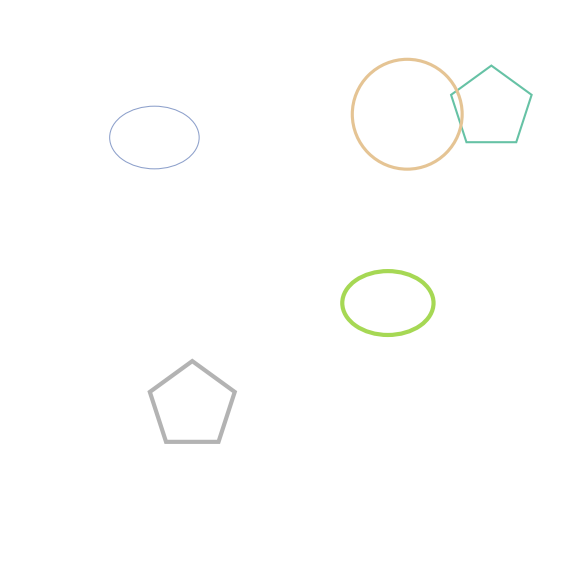[{"shape": "pentagon", "thickness": 1, "radius": 0.37, "center": [0.851, 0.812]}, {"shape": "oval", "thickness": 0.5, "radius": 0.39, "center": [0.267, 0.761]}, {"shape": "oval", "thickness": 2, "radius": 0.4, "center": [0.672, 0.474]}, {"shape": "circle", "thickness": 1.5, "radius": 0.48, "center": [0.705, 0.801]}, {"shape": "pentagon", "thickness": 2, "radius": 0.39, "center": [0.333, 0.297]}]